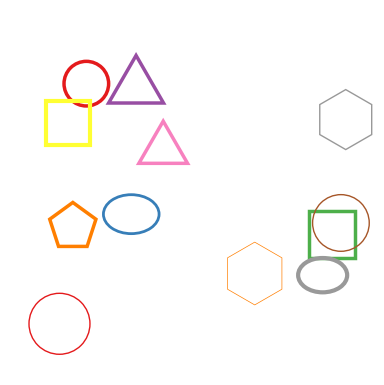[{"shape": "circle", "thickness": 2.5, "radius": 0.29, "center": [0.224, 0.783]}, {"shape": "circle", "thickness": 1, "radius": 0.4, "center": [0.155, 0.159]}, {"shape": "oval", "thickness": 2, "radius": 0.36, "center": [0.341, 0.444]}, {"shape": "square", "thickness": 2.5, "radius": 0.3, "center": [0.863, 0.391]}, {"shape": "triangle", "thickness": 2.5, "radius": 0.41, "center": [0.353, 0.774]}, {"shape": "pentagon", "thickness": 2.5, "radius": 0.32, "center": [0.189, 0.411]}, {"shape": "hexagon", "thickness": 0.5, "radius": 0.41, "center": [0.662, 0.29]}, {"shape": "square", "thickness": 3, "radius": 0.29, "center": [0.177, 0.68]}, {"shape": "circle", "thickness": 1, "radius": 0.37, "center": [0.886, 0.421]}, {"shape": "triangle", "thickness": 2.5, "radius": 0.36, "center": [0.424, 0.612]}, {"shape": "hexagon", "thickness": 1, "radius": 0.39, "center": [0.898, 0.689]}, {"shape": "oval", "thickness": 3, "radius": 0.32, "center": [0.838, 0.285]}]